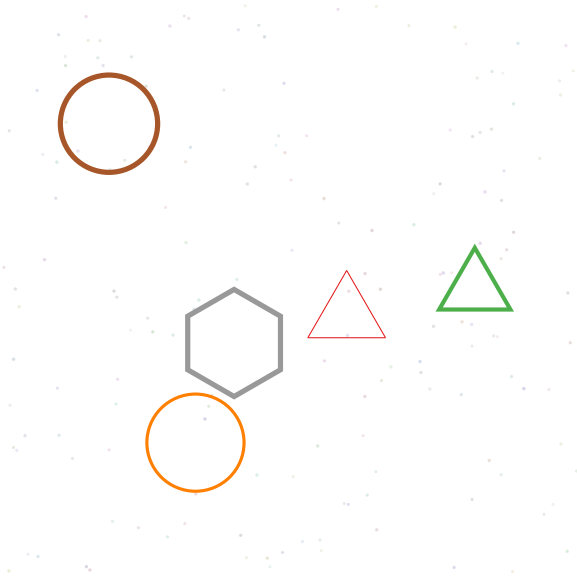[{"shape": "triangle", "thickness": 0.5, "radius": 0.39, "center": [0.6, 0.453]}, {"shape": "triangle", "thickness": 2, "radius": 0.36, "center": [0.822, 0.499]}, {"shape": "circle", "thickness": 1.5, "radius": 0.42, "center": [0.338, 0.233]}, {"shape": "circle", "thickness": 2.5, "radius": 0.42, "center": [0.189, 0.785]}, {"shape": "hexagon", "thickness": 2.5, "radius": 0.46, "center": [0.405, 0.405]}]